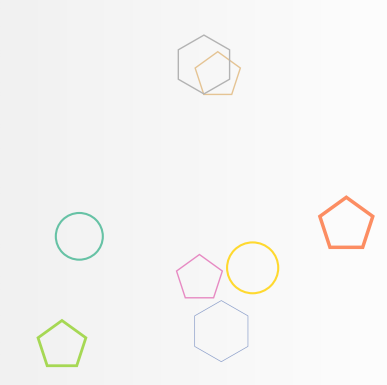[{"shape": "circle", "thickness": 1.5, "radius": 0.3, "center": [0.205, 0.386]}, {"shape": "pentagon", "thickness": 2.5, "radius": 0.36, "center": [0.894, 0.416]}, {"shape": "hexagon", "thickness": 0.5, "radius": 0.4, "center": [0.571, 0.14]}, {"shape": "pentagon", "thickness": 1, "radius": 0.31, "center": [0.515, 0.277]}, {"shape": "pentagon", "thickness": 2, "radius": 0.32, "center": [0.16, 0.103]}, {"shape": "circle", "thickness": 1.5, "radius": 0.33, "center": [0.652, 0.304]}, {"shape": "pentagon", "thickness": 1, "radius": 0.31, "center": [0.562, 0.804]}, {"shape": "hexagon", "thickness": 1, "radius": 0.38, "center": [0.526, 0.832]}]